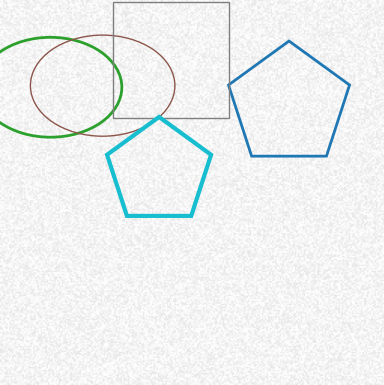[{"shape": "pentagon", "thickness": 2, "radius": 0.83, "center": [0.751, 0.728]}, {"shape": "oval", "thickness": 2, "radius": 0.93, "center": [0.131, 0.773]}, {"shape": "oval", "thickness": 1, "radius": 0.94, "center": [0.267, 0.778]}, {"shape": "square", "thickness": 1, "radius": 0.75, "center": [0.444, 0.843]}, {"shape": "pentagon", "thickness": 3, "radius": 0.71, "center": [0.413, 0.554]}]